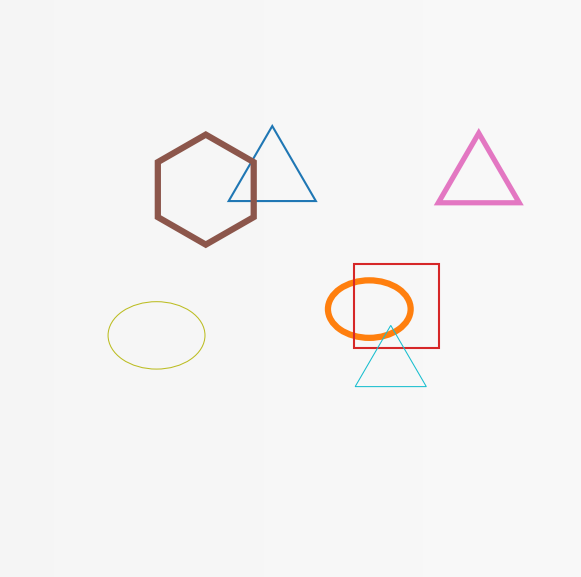[{"shape": "triangle", "thickness": 1, "radius": 0.43, "center": [0.468, 0.694]}, {"shape": "oval", "thickness": 3, "radius": 0.36, "center": [0.635, 0.464]}, {"shape": "square", "thickness": 1, "radius": 0.37, "center": [0.682, 0.469]}, {"shape": "hexagon", "thickness": 3, "radius": 0.48, "center": [0.354, 0.671]}, {"shape": "triangle", "thickness": 2.5, "radius": 0.4, "center": [0.824, 0.688]}, {"shape": "oval", "thickness": 0.5, "radius": 0.42, "center": [0.269, 0.418]}, {"shape": "triangle", "thickness": 0.5, "radius": 0.35, "center": [0.672, 0.365]}]